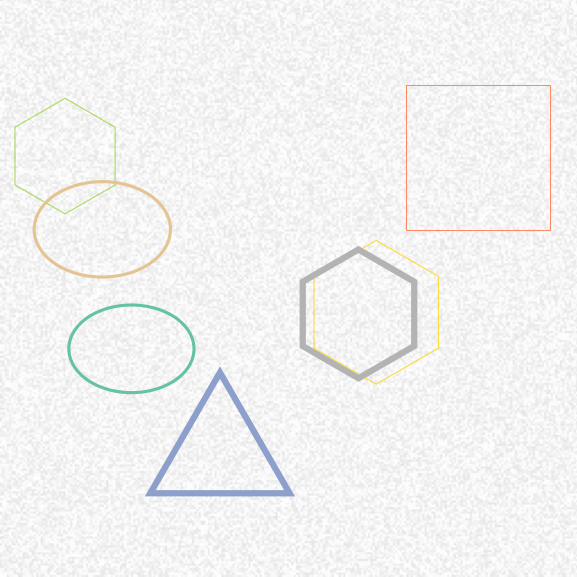[{"shape": "oval", "thickness": 1.5, "radius": 0.54, "center": [0.228, 0.395]}, {"shape": "square", "thickness": 0.5, "radius": 0.63, "center": [0.828, 0.727]}, {"shape": "triangle", "thickness": 3, "radius": 0.7, "center": [0.381, 0.215]}, {"shape": "hexagon", "thickness": 0.5, "radius": 0.5, "center": [0.113, 0.729]}, {"shape": "hexagon", "thickness": 0.5, "radius": 0.62, "center": [0.651, 0.458]}, {"shape": "oval", "thickness": 1.5, "radius": 0.59, "center": [0.177, 0.602]}, {"shape": "hexagon", "thickness": 3, "radius": 0.56, "center": [0.621, 0.456]}]